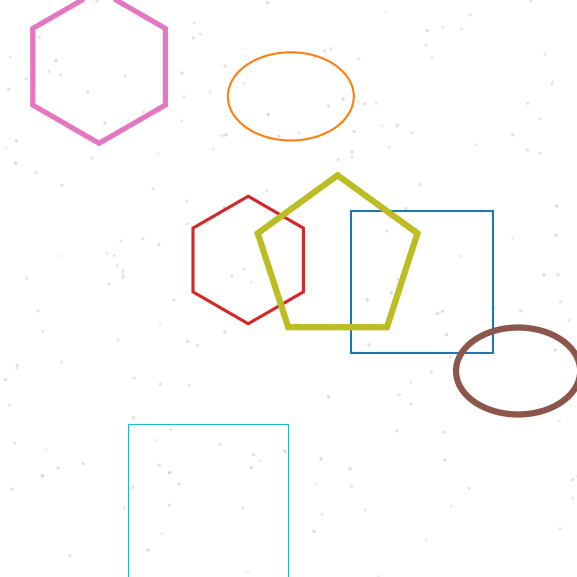[{"shape": "square", "thickness": 1, "radius": 0.61, "center": [0.731, 0.51]}, {"shape": "oval", "thickness": 1, "radius": 0.55, "center": [0.504, 0.832]}, {"shape": "hexagon", "thickness": 1.5, "radius": 0.55, "center": [0.43, 0.549]}, {"shape": "oval", "thickness": 3, "radius": 0.54, "center": [0.897, 0.357]}, {"shape": "hexagon", "thickness": 2.5, "radius": 0.66, "center": [0.172, 0.884]}, {"shape": "pentagon", "thickness": 3, "radius": 0.73, "center": [0.585, 0.55]}, {"shape": "square", "thickness": 0.5, "radius": 0.69, "center": [0.36, 0.127]}]